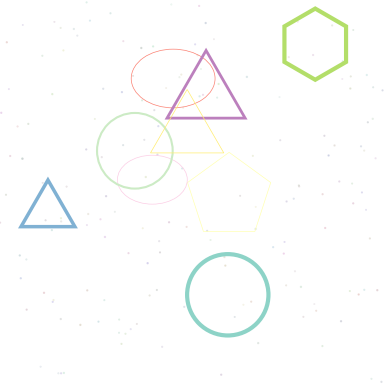[{"shape": "circle", "thickness": 3, "radius": 0.53, "center": [0.592, 0.234]}, {"shape": "pentagon", "thickness": 0.5, "radius": 0.57, "center": [0.595, 0.491]}, {"shape": "oval", "thickness": 0.5, "radius": 0.54, "center": [0.45, 0.796]}, {"shape": "triangle", "thickness": 2.5, "radius": 0.4, "center": [0.125, 0.452]}, {"shape": "hexagon", "thickness": 3, "radius": 0.46, "center": [0.819, 0.885]}, {"shape": "oval", "thickness": 0.5, "radius": 0.45, "center": [0.396, 0.533]}, {"shape": "triangle", "thickness": 2, "radius": 0.59, "center": [0.535, 0.752]}, {"shape": "circle", "thickness": 1.5, "radius": 0.49, "center": [0.35, 0.608]}, {"shape": "triangle", "thickness": 0.5, "radius": 0.55, "center": [0.486, 0.658]}]